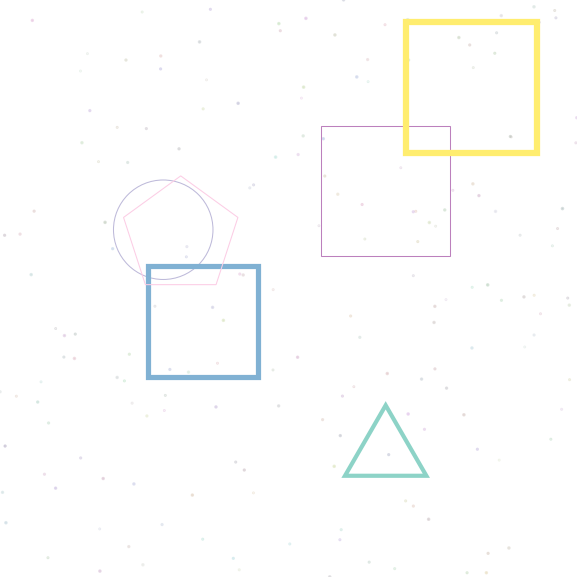[{"shape": "triangle", "thickness": 2, "radius": 0.41, "center": [0.668, 0.216]}, {"shape": "circle", "thickness": 0.5, "radius": 0.43, "center": [0.283, 0.601]}, {"shape": "square", "thickness": 2.5, "radius": 0.48, "center": [0.352, 0.442]}, {"shape": "pentagon", "thickness": 0.5, "radius": 0.52, "center": [0.313, 0.59]}, {"shape": "square", "thickness": 0.5, "radius": 0.56, "center": [0.667, 0.669]}, {"shape": "square", "thickness": 3, "radius": 0.57, "center": [0.816, 0.848]}]